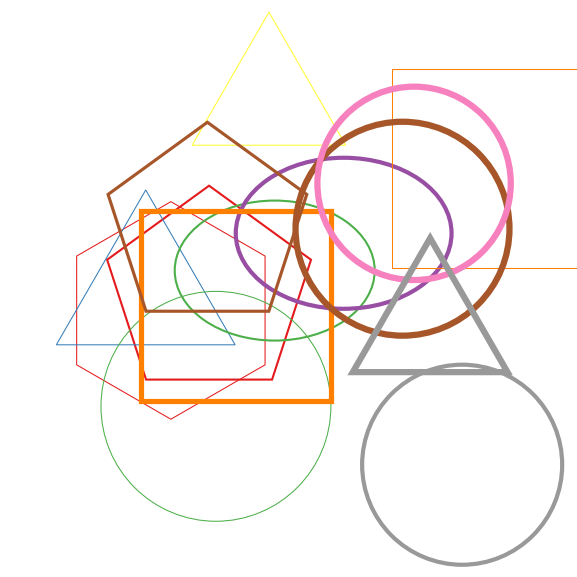[{"shape": "hexagon", "thickness": 0.5, "radius": 0.94, "center": [0.296, 0.462]}, {"shape": "pentagon", "thickness": 1, "radius": 0.93, "center": [0.362, 0.492]}, {"shape": "triangle", "thickness": 0.5, "radius": 0.89, "center": [0.252, 0.491]}, {"shape": "circle", "thickness": 0.5, "radius": 1.0, "center": [0.374, 0.296]}, {"shape": "oval", "thickness": 1, "radius": 0.87, "center": [0.476, 0.531]}, {"shape": "oval", "thickness": 2, "radius": 0.93, "center": [0.595, 0.595]}, {"shape": "square", "thickness": 2.5, "radius": 0.82, "center": [0.409, 0.469]}, {"shape": "square", "thickness": 0.5, "radius": 0.86, "center": [0.851, 0.708]}, {"shape": "triangle", "thickness": 0.5, "radius": 0.77, "center": [0.466, 0.824]}, {"shape": "pentagon", "thickness": 1.5, "radius": 0.9, "center": [0.359, 0.607]}, {"shape": "circle", "thickness": 3, "radius": 0.93, "center": [0.697, 0.603]}, {"shape": "circle", "thickness": 3, "radius": 0.84, "center": [0.717, 0.682]}, {"shape": "circle", "thickness": 2, "radius": 0.87, "center": [0.8, 0.194]}, {"shape": "triangle", "thickness": 3, "radius": 0.77, "center": [0.745, 0.432]}]